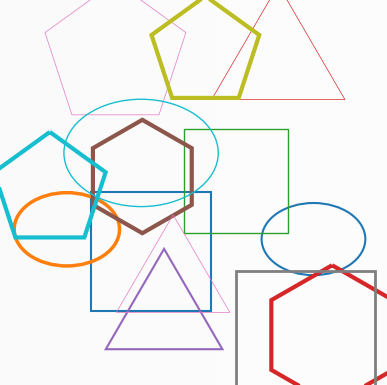[{"shape": "oval", "thickness": 1.5, "radius": 0.67, "center": [0.809, 0.379]}, {"shape": "square", "thickness": 1.5, "radius": 0.77, "center": [0.39, 0.346]}, {"shape": "oval", "thickness": 2.5, "radius": 0.68, "center": [0.173, 0.404]}, {"shape": "square", "thickness": 1, "radius": 0.67, "center": [0.61, 0.53]}, {"shape": "hexagon", "thickness": 3, "radius": 0.91, "center": [0.857, 0.13]}, {"shape": "triangle", "thickness": 0.5, "radius": 0.99, "center": [0.718, 0.841]}, {"shape": "triangle", "thickness": 1.5, "radius": 0.87, "center": [0.423, 0.18]}, {"shape": "hexagon", "thickness": 3, "radius": 0.74, "center": [0.367, 0.542]}, {"shape": "pentagon", "thickness": 0.5, "radius": 0.96, "center": [0.298, 0.856]}, {"shape": "triangle", "thickness": 0.5, "radius": 0.84, "center": [0.447, 0.273]}, {"shape": "square", "thickness": 2, "radius": 0.89, "center": [0.789, 0.117]}, {"shape": "pentagon", "thickness": 3, "radius": 0.73, "center": [0.53, 0.864]}, {"shape": "oval", "thickness": 1, "radius": 1.0, "center": [0.364, 0.603]}, {"shape": "pentagon", "thickness": 3, "radius": 0.76, "center": [0.129, 0.506]}]